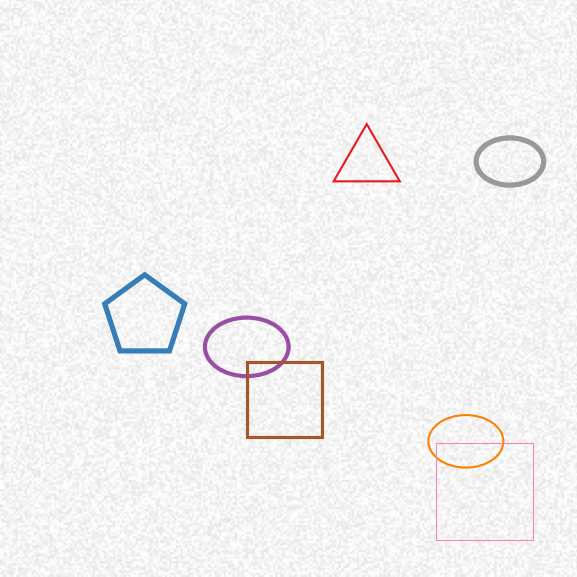[{"shape": "triangle", "thickness": 1, "radius": 0.33, "center": [0.635, 0.718]}, {"shape": "pentagon", "thickness": 2.5, "radius": 0.36, "center": [0.251, 0.45]}, {"shape": "oval", "thickness": 2, "radius": 0.36, "center": [0.427, 0.398]}, {"shape": "oval", "thickness": 1, "radius": 0.32, "center": [0.807, 0.235]}, {"shape": "square", "thickness": 1.5, "radius": 0.33, "center": [0.492, 0.308]}, {"shape": "square", "thickness": 0.5, "radius": 0.42, "center": [0.84, 0.147]}, {"shape": "oval", "thickness": 2.5, "radius": 0.29, "center": [0.883, 0.719]}]